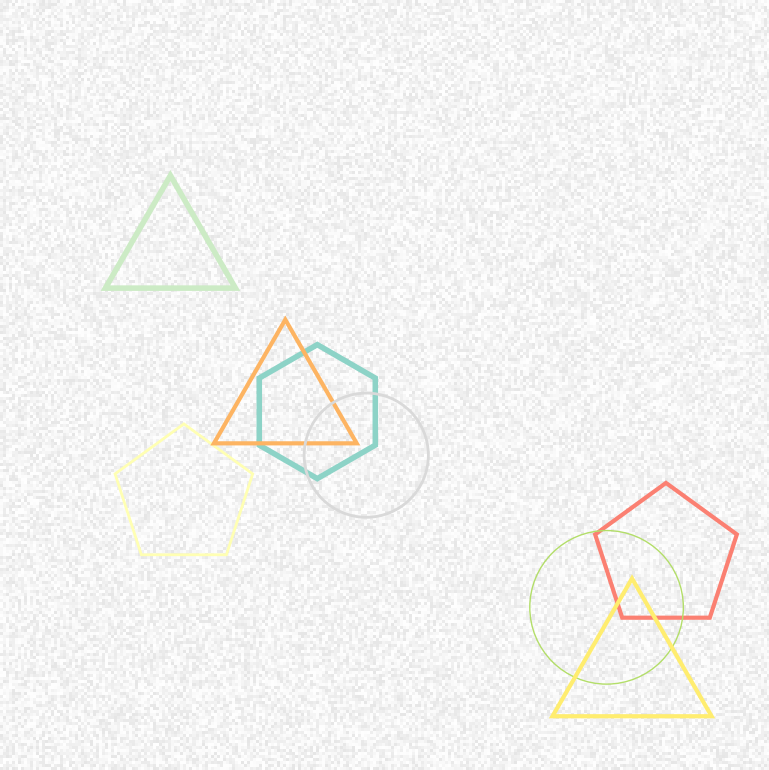[{"shape": "hexagon", "thickness": 2, "radius": 0.44, "center": [0.412, 0.465]}, {"shape": "pentagon", "thickness": 1, "radius": 0.47, "center": [0.239, 0.356]}, {"shape": "pentagon", "thickness": 1.5, "radius": 0.48, "center": [0.865, 0.276]}, {"shape": "triangle", "thickness": 1.5, "radius": 0.54, "center": [0.371, 0.478]}, {"shape": "circle", "thickness": 0.5, "radius": 0.5, "center": [0.788, 0.211]}, {"shape": "circle", "thickness": 1, "radius": 0.4, "center": [0.476, 0.409]}, {"shape": "triangle", "thickness": 2, "radius": 0.49, "center": [0.221, 0.675]}, {"shape": "triangle", "thickness": 1.5, "radius": 0.6, "center": [0.821, 0.129]}]